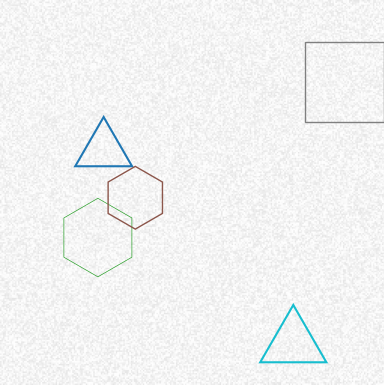[{"shape": "triangle", "thickness": 1.5, "radius": 0.43, "center": [0.269, 0.611]}, {"shape": "hexagon", "thickness": 0.5, "radius": 0.51, "center": [0.254, 0.383]}, {"shape": "hexagon", "thickness": 1, "radius": 0.41, "center": [0.351, 0.486]}, {"shape": "square", "thickness": 1, "radius": 0.52, "center": [0.895, 0.787]}, {"shape": "triangle", "thickness": 1.5, "radius": 0.5, "center": [0.762, 0.109]}]